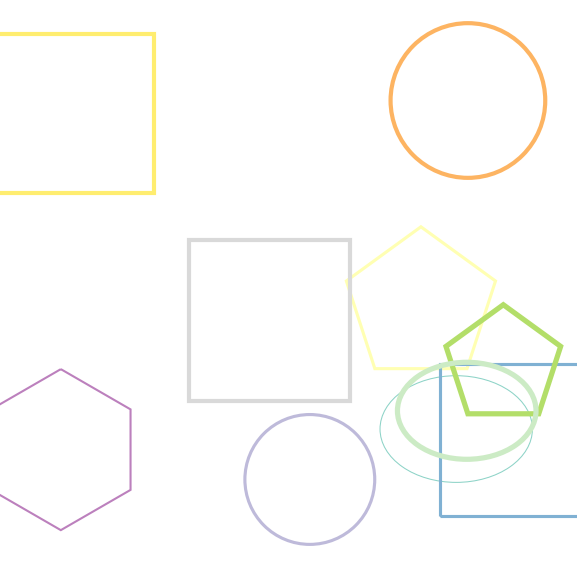[{"shape": "oval", "thickness": 0.5, "radius": 0.66, "center": [0.79, 0.256]}, {"shape": "pentagon", "thickness": 1.5, "radius": 0.68, "center": [0.729, 0.471]}, {"shape": "circle", "thickness": 1.5, "radius": 0.56, "center": [0.536, 0.169]}, {"shape": "square", "thickness": 1.5, "radius": 0.66, "center": [0.893, 0.237]}, {"shape": "circle", "thickness": 2, "radius": 0.67, "center": [0.81, 0.825]}, {"shape": "pentagon", "thickness": 2.5, "radius": 0.52, "center": [0.872, 0.367]}, {"shape": "square", "thickness": 2, "radius": 0.7, "center": [0.467, 0.444]}, {"shape": "hexagon", "thickness": 1, "radius": 0.7, "center": [0.105, 0.221]}, {"shape": "oval", "thickness": 2.5, "radius": 0.6, "center": [0.808, 0.288]}, {"shape": "square", "thickness": 2, "radius": 0.69, "center": [0.129, 0.802]}]